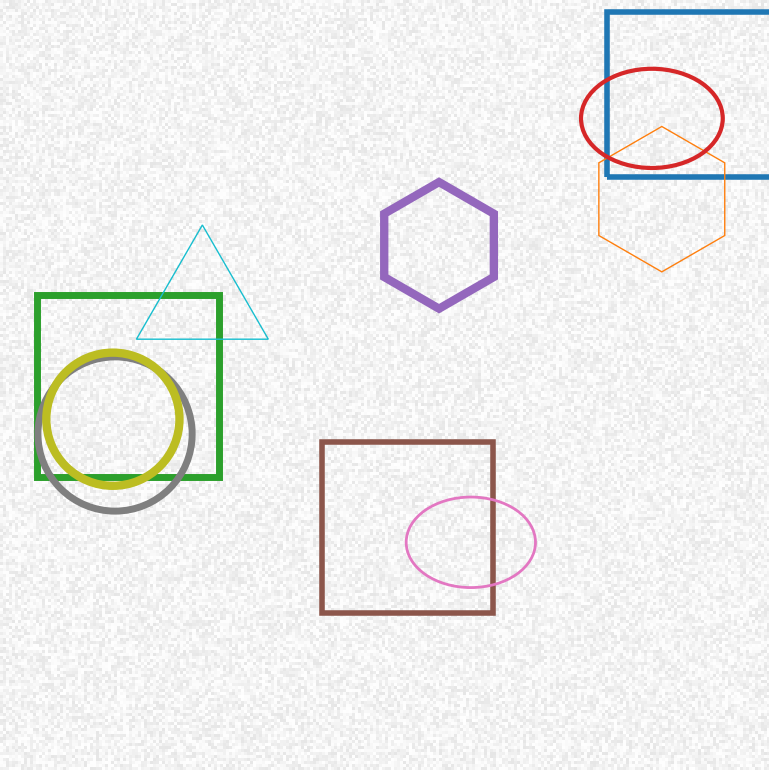[{"shape": "square", "thickness": 2, "radius": 0.54, "center": [0.896, 0.878]}, {"shape": "hexagon", "thickness": 0.5, "radius": 0.47, "center": [0.859, 0.741]}, {"shape": "square", "thickness": 2.5, "radius": 0.59, "center": [0.166, 0.499]}, {"shape": "oval", "thickness": 1.5, "radius": 0.46, "center": [0.847, 0.846]}, {"shape": "hexagon", "thickness": 3, "radius": 0.41, "center": [0.57, 0.681]}, {"shape": "square", "thickness": 2, "radius": 0.56, "center": [0.529, 0.315]}, {"shape": "oval", "thickness": 1, "radius": 0.42, "center": [0.611, 0.296]}, {"shape": "circle", "thickness": 2.5, "radius": 0.5, "center": [0.149, 0.436]}, {"shape": "circle", "thickness": 3, "radius": 0.43, "center": [0.147, 0.456]}, {"shape": "triangle", "thickness": 0.5, "radius": 0.49, "center": [0.263, 0.609]}]